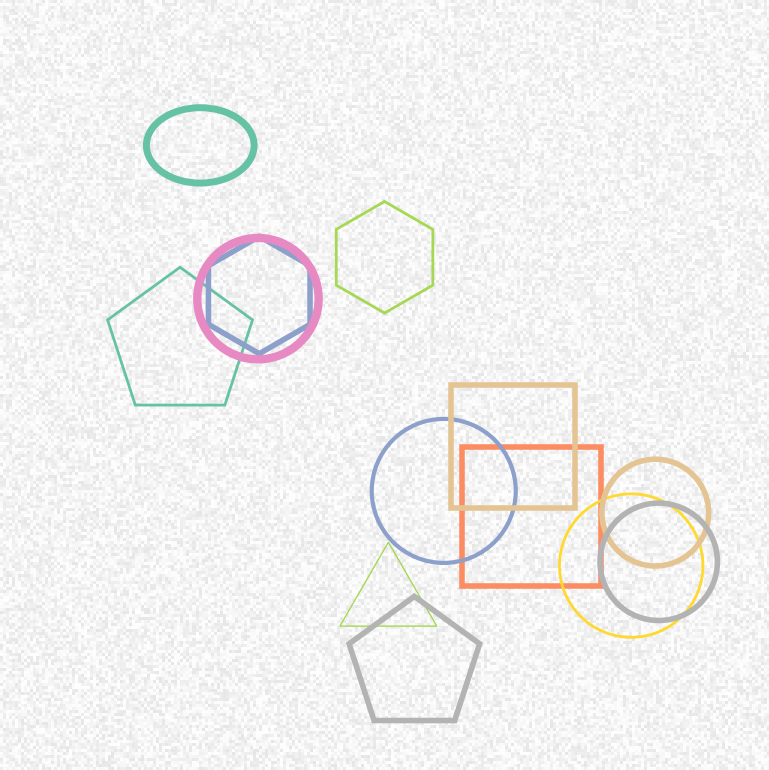[{"shape": "pentagon", "thickness": 1, "radius": 0.49, "center": [0.234, 0.554]}, {"shape": "oval", "thickness": 2.5, "radius": 0.35, "center": [0.26, 0.811]}, {"shape": "square", "thickness": 2, "radius": 0.45, "center": [0.691, 0.33]}, {"shape": "circle", "thickness": 1.5, "radius": 0.47, "center": [0.576, 0.362]}, {"shape": "hexagon", "thickness": 2, "radius": 0.38, "center": [0.337, 0.617]}, {"shape": "circle", "thickness": 3, "radius": 0.39, "center": [0.335, 0.612]}, {"shape": "hexagon", "thickness": 1, "radius": 0.36, "center": [0.499, 0.666]}, {"shape": "triangle", "thickness": 0.5, "radius": 0.36, "center": [0.504, 0.223]}, {"shape": "circle", "thickness": 1, "radius": 0.47, "center": [0.82, 0.265]}, {"shape": "square", "thickness": 2, "radius": 0.4, "center": [0.666, 0.421]}, {"shape": "circle", "thickness": 2, "radius": 0.35, "center": [0.851, 0.334]}, {"shape": "circle", "thickness": 2, "radius": 0.38, "center": [0.855, 0.27]}, {"shape": "pentagon", "thickness": 2, "radius": 0.45, "center": [0.538, 0.136]}]